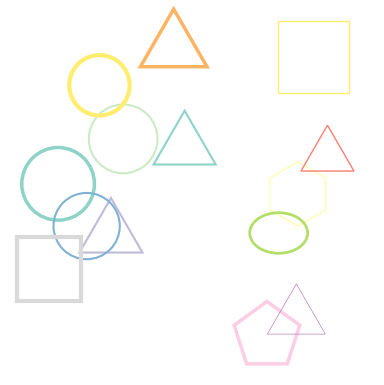[{"shape": "triangle", "thickness": 1.5, "radius": 0.47, "center": [0.48, 0.619]}, {"shape": "circle", "thickness": 2.5, "radius": 0.47, "center": [0.151, 0.522]}, {"shape": "hexagon", "thickness": 1, "radius": 0.42, "center": [0.774, 0.496]}, {"shape": "triangle", "thickness": 1.5, "radius": 0.47, "center": [0.288, 0.391]}, {"shape": "triangle", "thickness": 1, "radius": 0.4, "center": [0.851, 0.595]}, {"shape": "circle", "thickness": 1.5, "radius": 0.43, "center": [0.225, 0.413]}, {"shape": "triangle", "thickness": 2.5, "radius": 0.5, "center": [0.451, 0.877]}, {"shape": "oval", "thickness": 2, "radius": 0.38, "center": [0.724, 0.395]}, {"shape": "pentagon", "thickness": 2.5, "radius": 0.45, "center": [0.693, 0.127]}, {"shape": "square", "thickness": 3, "radius": 0.41, "center": [0.127, 0.302]}, {"shape": "triangle", "thickness": 0.5, "radius": 0.44, "center": [0.77, 0.176]}, {"shape": "circle", "thickness": 1.5, "radius": 0.45, "center": [0.32, 0.639]}, {"shape": "circle", "thickness": 3, "radius": 0.39, "center": [0.258, 0.778]}, {"shape": "square", "thickness": 1, "radius": 0.46, "center": [0.814, 0.852]}]